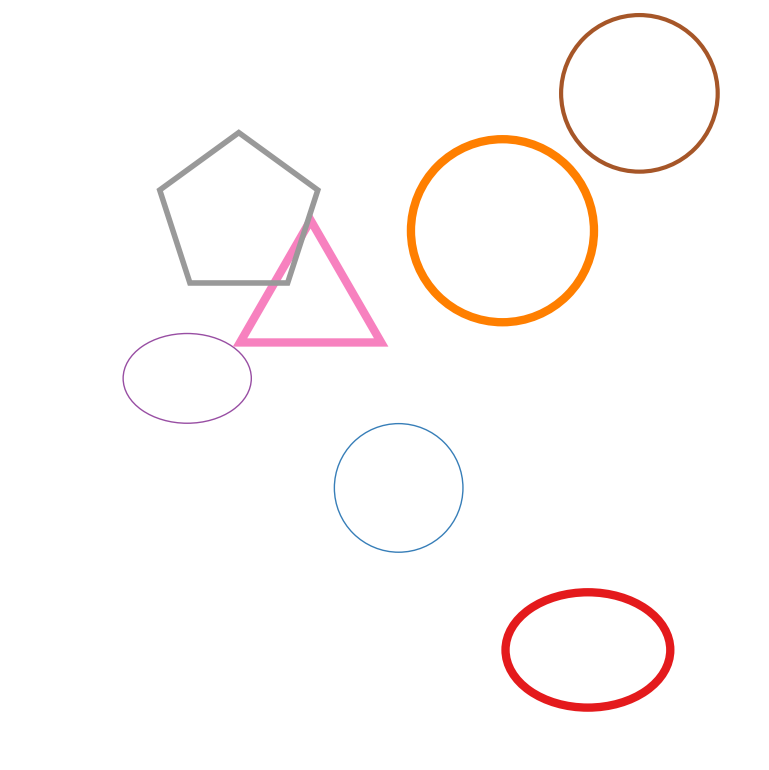[{"shape": "oval", "thickness": 3, "radius": 0.53, "center": [0.764, 0.156]}, {"shape": "circle", "thickness": 0.5, "radius": 0.42, "center": [0.518, 0.366]}, {"shape": "oval", "thickness": 0.5, "radius": 0.42, "center": [0.243, 0.509]}, {"shape": "circle", "thickness": 3, "radius": 0.59, "center": [0.653, 0.7]}, {"shape": "circle", "thickness": 1.5, "radius": 0.51, "center": [0.83, 0.879]}, {"shape": "triangle", "thickness": 3, "radius": 0.53, "center": [0.403, 0.608]}, {"shape": "pentagon", "thickness": 2, "radius": 0.54, "center": [0.31, 0.72]}]